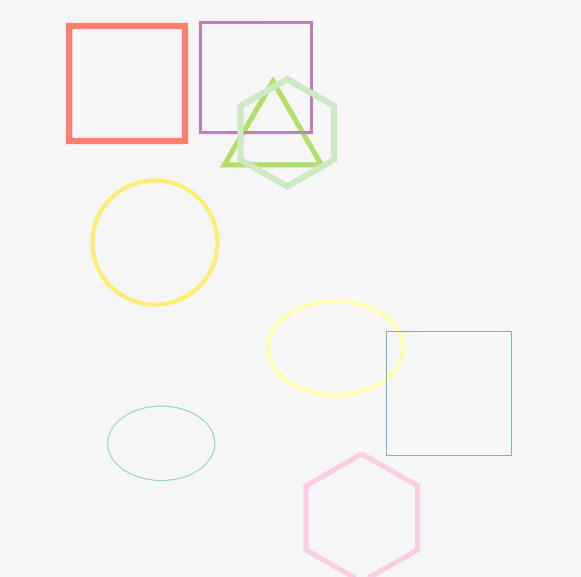[{"shape": "oval", "thickness": 0.5, "radius": 0.46, "center": [0.277, 0.231]}, {"shape": "oval", "thickness": 2, "radius": 0.58, "center": [0.578, 0.396]}, {"shape": "square", "thickness": 3, "radius": 0.5, "center": [0.219, 0.855]}, {"shape": "square", "thickness": 0.5, "radius": 0.54, "center": [0.771, 0.319]}, {"shape": "triangle", "thickness": 2.5, "radius": 0.48, "center": [0.47, 0.762]}, {"shape": "hexagon", "thickness": 2.5, "radius": 0.55, "center": [0.622, 0.102]}, {"shape": "square", "thickness": 1.5, "radius": 0.48, "center": [0.44, 0.866]}, {"shape": "hexagon", "thickness": 3, "radius": 0.46, "center": [0.494, 0.769]}, {"shape": "circle", "thickness": 2, "radius": 0.54, "center": [0.267, 0.579]}]